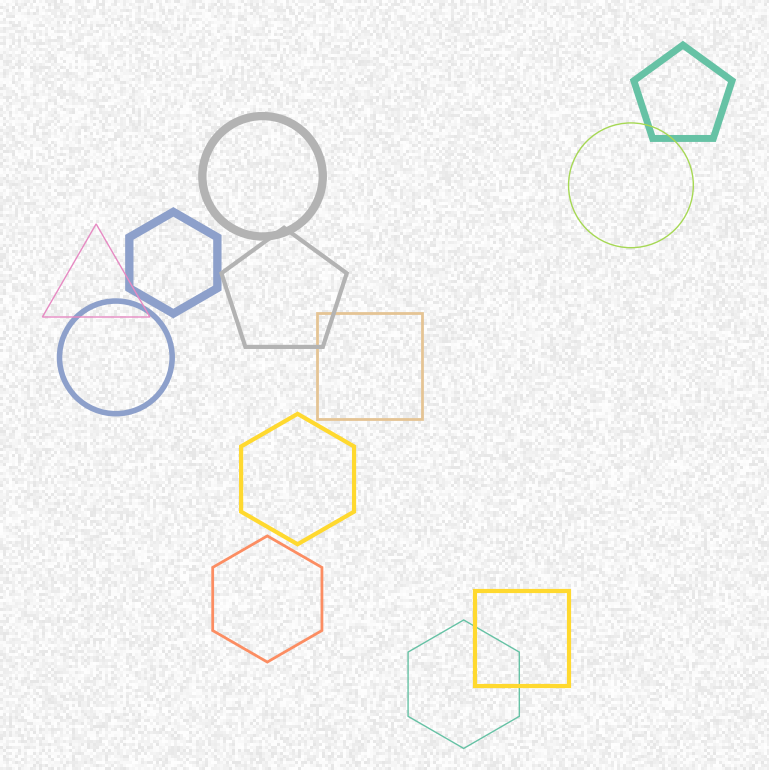[{"shape": "hexagon", "thickness": 0.5, "radius": 0.42, "center": [0.602, 0.111]}, {"shape": "pentagon", "thickness": 2.5, "radius": 0.34, "center": [0.887, 0.874]}, {"shape": "hexagon", "thickness": 1, "radius": 0.41, "center": [0.347, 0.222]}, {"shape": "hexagon", "thickness": 3, "radius": 0.33, "center": [0.225, 0.659]}, {"shape": "circle", "thickness": 2, "radius": 0.37, "center": [0.15, 0.536]}, {"shape": "triangle", "thickness": 0.5, "radius": 0.4, "center": [0.125, 0.629]}, {"shape": "circle", "thickness": 0.5, "radius": 0.41, "center": [0.819, 0.759]}, {"shape": "hexagon", "thickness": 1.5, "radius": 0.42, "center": [0.386, 0.378]}, {"shape": "square", "thickness": 1.5, "radius": 0.31, "center": [0.678, 0.171]}, {"shape": "square", "thickness": 1, "radius": 0.34, "center": [0.48, 0.525]}, {"shape": "pentagon", "thickness": 1.5, "radius": 0.43, "center": [0.369, 0.619]}, {"shape": "circle", "thickness": 3, "radius": 0.39, "center": [0.341, 0.771]}]